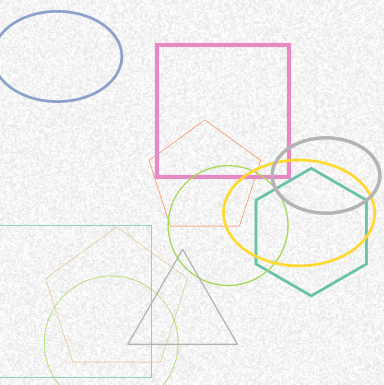[{"shape": "square", "thickness": 0.5, "radius": 0.99, "center": [0.196, 0.219]}, {"shape": "hexagon", "thickness": 2, "radius": 0.83, "center": [0.808, 0.397]}, {"shape": "pentagon", "thickness": 0.5, "radius": 0.76, "center": [0.532, 0.536]}, {"shape": "oval", "thickness": 2, "radius": 0.84, "center": [0.149, 0.853]}, {"shape": "square", "thickness": 3, "radius": 0.86, "center": [0.579, 0.712]}, {"shape": "circle", "thickness": 0.5, "radius": 0.87, "center": [0.289, 0.109]}, {"shape": "circle", "thickness": 1, "radius": 0.78, "center": [0.592, 0.414]}, {"shape": "oval", "thickness": 2, "radius": 0.98, "center": [0.777, 0.447]}, {"shape": "pentagon", "thickness": 0.5, "radius": 0.97, "center": [0.303, 0.216]}, {"shape": "triangle", "thickness": 1, "radius": 0.82, "center": [0.474, 0.188]}, {"shape": "oval", "thickness": 2.5, "radius": 0.7, "center": [0.847, 0.544]}]